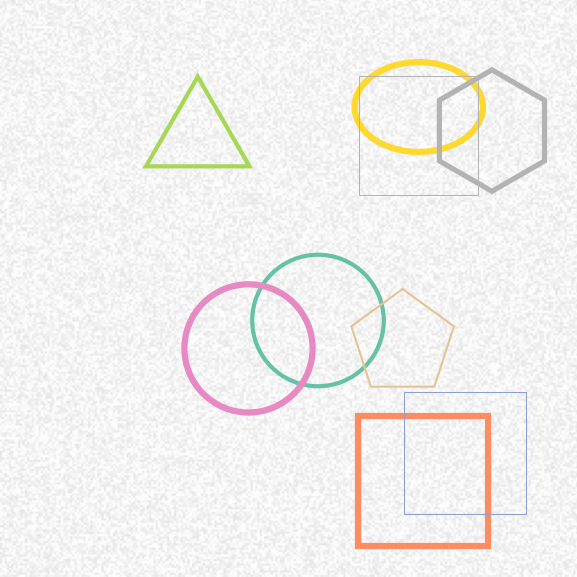[{"shape": "circle", "thickness": 2, "radius": 0.57, "center": [0.551, 0.444]}, {"shape": "square", "thickness": 3, "radius": 0.56, "center": [0.732, 0.166]}, {"shape": "square", "thickness": 0.5, "radius": 0.53, "center": [0.805, 0.215]}, {"shape": "circle", "thickness": 3, "radius": 0.56, "center": [0.43, 0.396]}, {"shape": "triangle", "thickness": 2, "radius": 0.52, "center": [0.342, 0.763]}, {"shape": "oval", "thickness": 3, "radius": 0.56, "center": [0.725, 0.814]}, {"shape": "pentagon", "thickness": 1, "radius": 0.47, "center": [0.697, 0.405]}, {"shape": "hexagon", "thickness": 2.5, "radius": 0.53, "center": [0.852, 0.773]}, {"shape": "square", "thickness": 0.5, "radius": 0.51, "center": [0.724, 0.765]}]